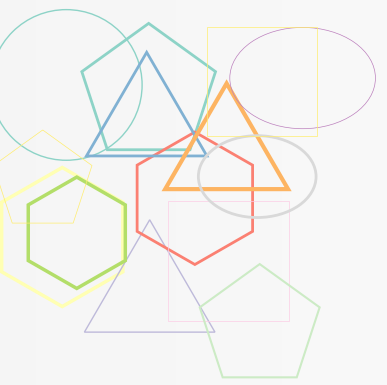[{"shape": "pentagon", "thickness": 2, "radius": 0.91, "center": [0.384, 0.758]}, {"shape": "circle", "thickness": 1, "radius": 0.98, "center": [0.171, 0.779]}, {"shape": "hexagon", "thickness": 2.5, "radius": 0.9, "center": [0.161, 0.384]}, {"shape": "triangle", "thickness": 1, "radius": 0.97, "center": [0.386, 0.235]}, {"shape": "hexagon", "thickness": 2, "radius": 0.86, "center": [0.503, 0.485]}, {"shape": "triangle", "thickness": 2, "radius": 0.9, "center": [0.379, 0.685]}, {"shape": "triangle", "thickness": 3, "radius": 0.92, "center": [0.585, 0.6]}, {"shape": "hexagon", "thickness": 2.5, "radius": 0.72, "center": [0.198, 0.395]}, {"shape": "square", "thickness": 0.5, "radius": 0.78, "center": [0.589, 0.322]}, {"shape": "oval", "thickness": 2, "radius": 0.76, "center": [0.664, 0.541]}, {"shape": "oval", "thickness": 0.5, "radius": 0.94, "center": [0.781, 0.797]}, {"shape": "pentagon", "thickness": 1.5, "radius": 0.81, "center": [0.67, 0.151]}, {"shape": "pentagon", "thickness": 0.5, "radius": 0.67, "center": [0.11, 0.529]}, {"shape": "square", "thickness": 0.5, "radius": 0.71, "center": [0.675, 0.789]}]